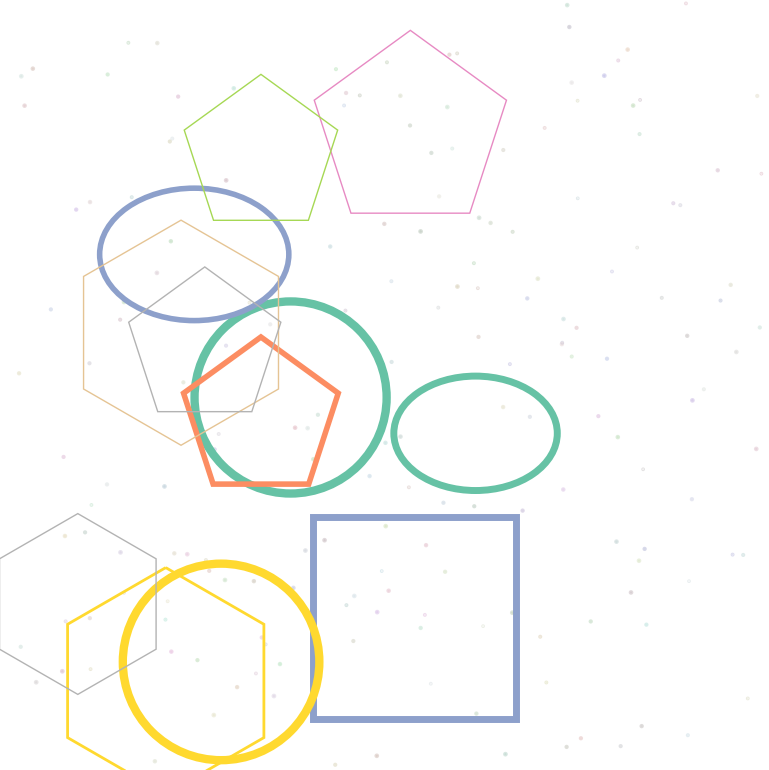[{"shape": "circle", "thickness": 3, "radius": 0.62, "center": [0.377, 0.484]}, {"shape": "oval", "thickness": 2.5, "radius": 0.53, "center": [0.618, 0.437]}, {"shape": "pentagon", "thickness": 2, "radius": 0.53, "center": [0.339, 0.457]}, {"shape": "oval", "thickness": 2, "radius": 0.61, "center": [0.252, 0.67]}, {"shape": "square", "thickness": 2.5, "radius": 0.66, "center": [0.538, 0.198]}, {"shape": "pentagon", "thickness": 0.5, "radius": 0.66, "center": [0.533, 0.829]}, {"shape": "pentagon", "thickness": 0.5, "radius": 0.52, "center": [0.339, 0.799]}, {"shape": "circle", "thickness": 3, "radius": 0.64, "center": [0.287, 0.14]}, {"shape": "hexagon", "thickness": 1, "radius": 0.74, "center": [0.215, 0.116]}, {"shape": "hexagon", "thickness": 0.5, "radius": 0.73, "center": [0.235, 0.568]}, {"shape": "pentagon", "thickness": 0.5, "radius": 0.52, "center": [0.266, 0.549]}, {"shape": "hexagon", "thickness": 0.5, "radius": 0.59, "center": [0.101, 0.216]}]